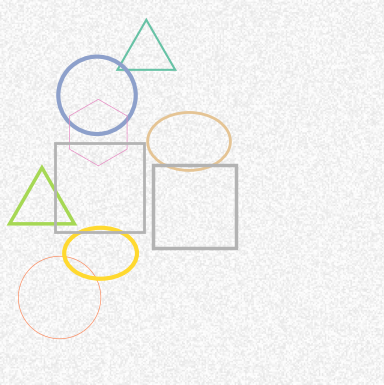[{"shape": "triangle", "thickness": 1.5, "radius": 0.43, "center": [0.38, 0.862]}, {"shape": "circle", "thickness": 0.5, "radius": 0.54, "center": [0.155, 0.227]}, {"shape": "circle", "thickness": 3, "radius": 0.5, "center": [0.252, 0.752]}, {"shape": "hexagon", "thickness": 0.5, "radius": 0.43, "center": [0.255, 0.656]}, {"shape": "triangle", "thickness": 2.5, "radius": 0.49, "center": [0.109, 0.467]}, {"shape": "oval", "thickness": 3, "radius": 0.47, "center": [0.261, 0.342]}, {"shape": "oval", "thickness": 2, "radius": 0.54, "center": [0.491, 0.633]}, {"shape": "square", "thickness": 2, "radius": 0.58, "center": [0.258, 0.513]}, {"shape": "square", "thickness": 2.5, "radius": 0.54, "center": [0.505, 0.463]}]